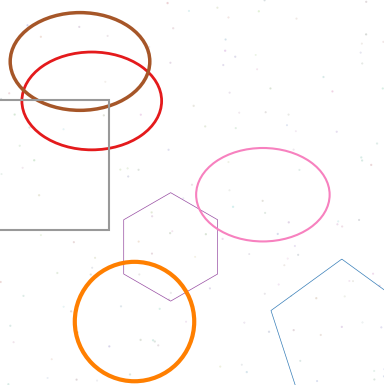[{"shape": "oval", "thickness": 2, "radius": 0.91, "center": [0.238, 0.738]}, {"shape": "pentagon", "thickness": 0.5, "radius": 0.97, "center": [0.888, 0.134]}, {"shape": "hexagon", "thickness": 0.5, "radius": 0.7, "center": [0.443, 0.359]}, {"shape": "circle", "thickness": 3, "radius": 0.78, "center": [0.349, 0.165]}, {"shape": "oval", "thickness": 2.5, "radius": 0.91, "center": [0.208, 0.84]}, {"shape": "oval", "thickness": 1.5, "radius": 0.87, "center": [0.683, 0.494]}, {"shape": "square", "thickness": 1.5, "radius": 0.85, "center": [0.115, 0.571]}]